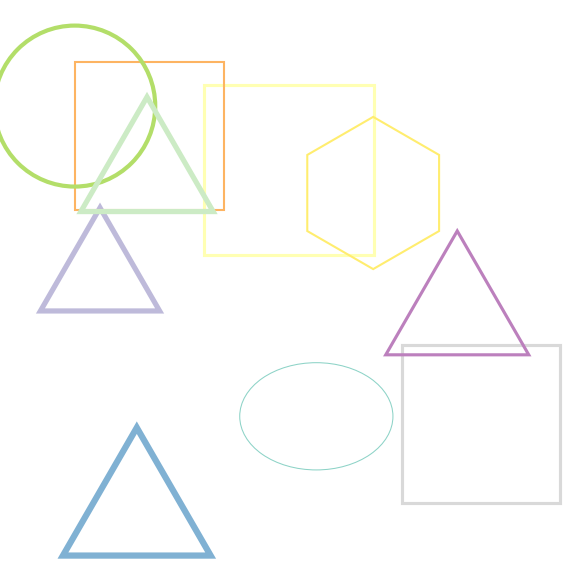[{"shape": "oval", "thickness": 0.5, "radius": 0.66, "center": [0.548, 0.278]}, {"shape": "square", "thickness": 1.5, "radius": 0.74, "center": [0.501, 0.705]}, {"shape": "triangle", "thickness": 2.5, "radius": 0.6, "center": [0.173, 0.52]}, {"shape": "triangle", "thickness": 3, "radius": 0.74, "center": [0.237, 0.111]}, {"shape": "square", "thickness": 1, "radius": 0.64, "center": [0.259, 0.764]}, {"shape": "circle", "thickness": 2, "radius": 0.7, "center": [0.129, 0.815]}, {"shape": "square", "thickness": 1.5, "radius": 0.68, "center": [0.833, 0.265]}, {"shape": "triangle", "thickness": 1.5, "radius": 0.71, "center": [0.792, 0.456]}, {"shape": "triangle", "thickness": 2.5, "radius": 0.66, "center": [0.255, 0.699]}, {"shape": "hexagon", "thickness": 1, "radius": 0.66, "center": [0.646, 0.665]}]